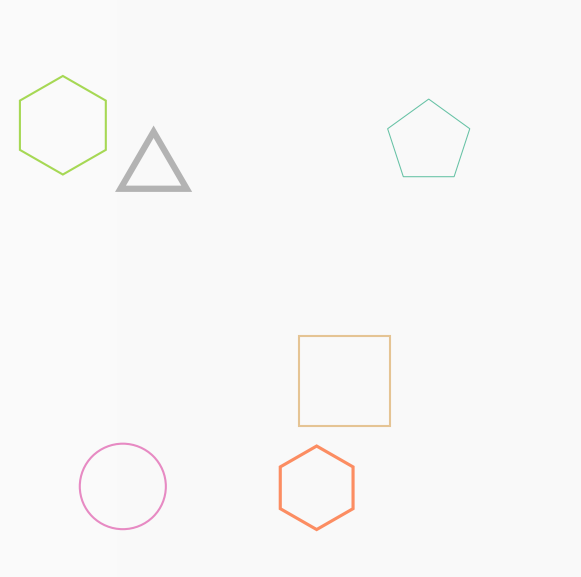[{"shape": "pentagon", "thickness": 0.5, "radius": 0.37, "center": [0.738, 0.753]}, {"shape": "hexagon", "thickness": 1.5, "radius": 0.36, "center": [0.545, 0.154]}, {"shape": "circle", "thickness": 1, "radius": 0.37, "center": [0.211, 0.157]}, {"shape": "hexagon", "thickness": 1, "radius": 0.43, "center": [0.108, 0.782]}, {"shape": "square", "thickness": 1, "radius": 0.39, "center": [0.593, 0.339]}, {"shape": "triangle", "thickness": 3, "radius": 0.33, "center": [0.264, 0.705]}]